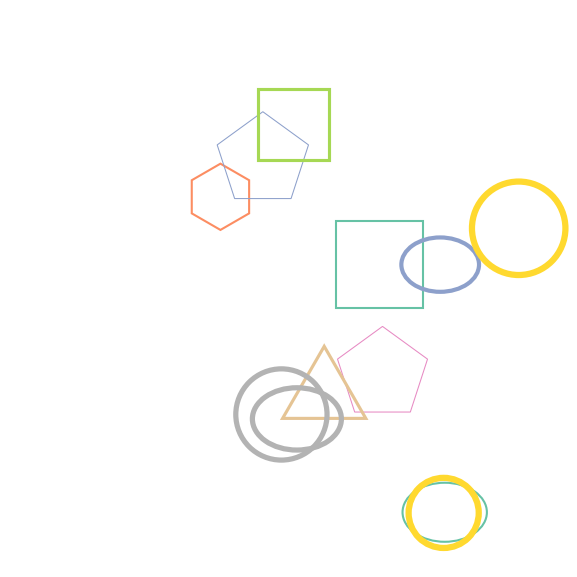[{"shape": "square", "thickness": 1, "radius": 0.38, "center": [0.658, 0.542]}, {"shape": "oval", "thickness": 1, "radius": 0.37, "center": [0.77, 0.112]}, {"shape": "hexagon", "thickness": 1, "radius": 0.29, "center": [0.382, 0.658]}, {"shape": "pentagon", "thickness": 0.5, "radius": 0.42, "center": [0.455, 0.723]}, {"shape": "oval", "thickness": 2, "radius": 0.34, "center": [0.762, 0.541]}, {"shape": "pentagon", "thickness": 0.5, "radius": 0.41, "center": [0.662, 0.352]}, {"shape": "square", "thickness": 1.5, "radius": 0.31, "center": [0.508, 0.784]}, {"shape": "circle", "thickness": 3, "radius": 0.3, "center": [0.768, 0.111]}, {"shape": "circle", "thickness": 3, "radius": 0.4, "center": [0.898, 0.604]}, {"shape": "triangle", "thickness": 1.5, "radius": 0.42, "center": [0.561, 0.316]}, {"shape": "circle", "thickness": 2.5, "radius": 0.39, "center": [0.487, 0.281]}, {"shape": "oval", "thickness": 2.5, "radius": 0.39, "center": [0.514, 0.274]}]